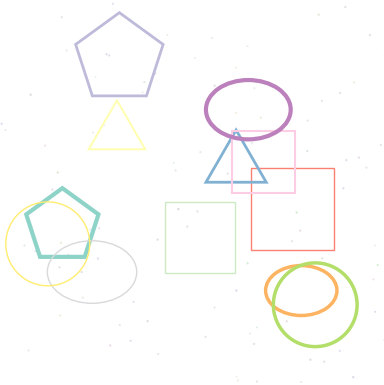[{"shape": "pentagon", "thickness": 3, "radius": 0.49, "center": [0.162, 0.413]}, {"shape": "triangle", "thickness": 1.5, "radius": 0.42, "center": [0.304, 0.655]}, {"shape": "pentagon", "thickness": 2, "radius": 0.6, "center": [0.31, 0.848]}, {"shape": "square", "thickness": 1, "radius": 0.53, "center": [0.76, 0.457]}, {"shape": "triangle", "thickness": 2, "radius": 0.45, "center": [0.613, 0.572]}, {"shape": "oval", "thickness": 2.5, "radius": 0.46, "center": [0.783, 0.245]}, {"shape": "circle", "thickness": 2.5, "radius": 0.54, "center": [0.819, 0.208]}, {"shape": "square", "thickness": 1.5, "radius": 0.41, "center": [0.685, 0.579]}, {"shape": "oval", "thickness": 1, "radius": 0.58, "center": [0.239, 0.293]}, {"shape": "oval", "thickness": 3, "radius": 0.55, "center": [0.645, 0.715]}, {"shape": "square", "thickness": 1, "radius": 0.46, "center": [0.519, 0.383]}, {"shape": "circle", "thickness": 1, "radius": 0.54, "center": [0.124, 0.367]}]